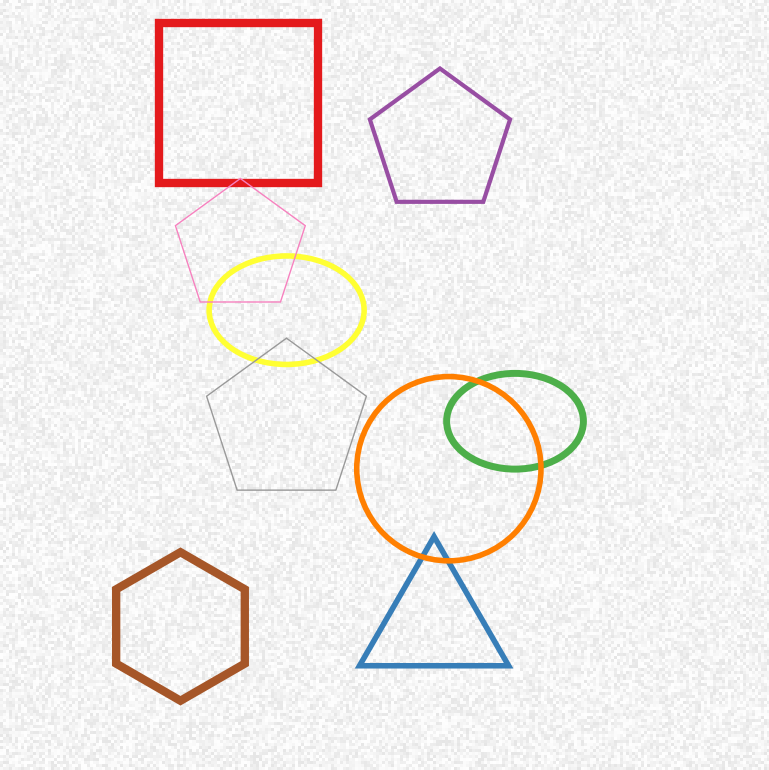[{"shape": "square", "thickness": 3, "radius": 0.52, "center": [0.31, 0.866]}, {"shape": "triangle", "thickness": 2, "radius": 0.56, "center": [0.564, 0.191]}, {"shape": "oval", "thickness": 2.5, "radius": 0.44, "center": [0.669, 0.453]}, {"shape": "pentagon", "thickness": 1.5, "radius": 0.48, "center": [0.571, 0.815]}, {"shape": "circle", "thickness": 2, "radius": 0.6, "center": [0.583, 0.391]}, {"shape": "oval", "thickness": 2, "radius": 0.5, "center": [0.372, 0.597]}, {"shape": "hexagon", "thickness": 3, "radius": 0.48, "center": [0.234, 0.186]}, {"shape": "pentagon", "thickness": 0.5, "radius": 0.44, "center": [0.312, 0.68]}, {"shape": "pentagon", "thickness": 0.5, "radius": 0.55, "center": [0.372, 0.452]}]